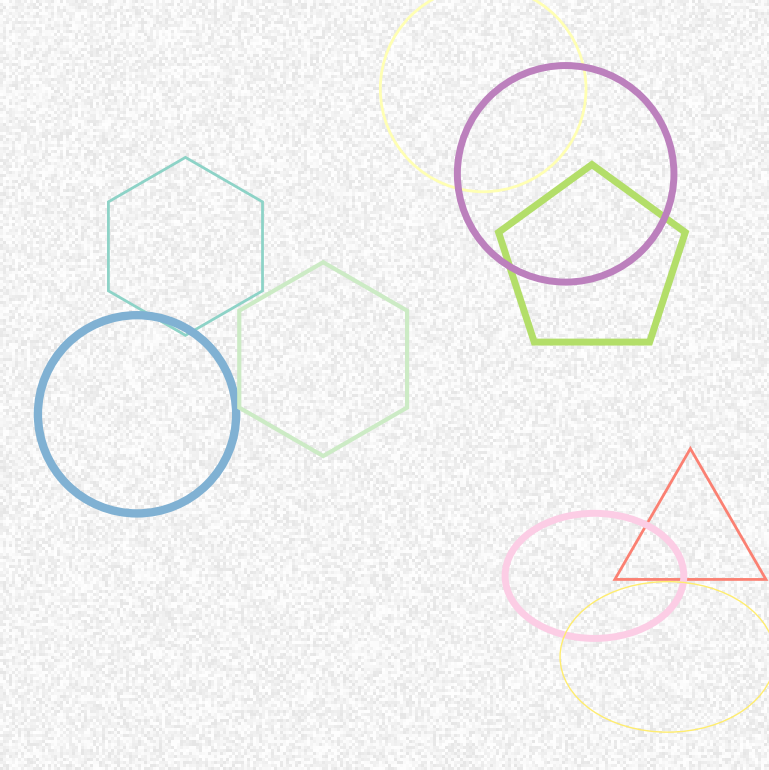[{"shape": "hexagon", "thickness": 1, "radius": 0.58, "center": [0.241, 0.68]}, {"shape": "circle", "thickness": 1, "radius": 0.67, "center": [0.627, 0.885]}, {"shape": "triangle", "thickness": 1, "radius": 0.57, "center": [0.897, 0.304]}, {"shape": "circle", "thickness": 3, "radius": 0.64, "center": [0.178, 0.462]}, {"shape": "pentagon", "thickness": 2.5, "radius": 0.64, "center": [0.769, 0.659]}, {"shape": "oval", "thickness": 2.5, "radius": 0.58, "center": [0.772, 0.252]}, {"shape": "circle", "thickness": 2.5, "radius": 0.7, "center": [0.735, 0.774]}, {"shape": "hexagon", "thickness": 1.5, "radius": 0.63, "center": [0.42, 0.534]}, {"shape": "oval", "thickness": 0.5, "radius": 0.7, "center": [0.867, 0.147]}]